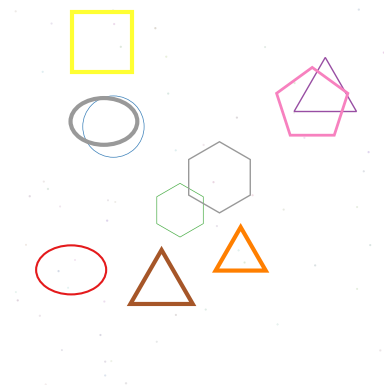[{"shape": "oval", "thickness": 1.5, "radius": 0.45, "center": [0.185, 0.299]}, {"shape": "circle", "thickness": 0.5, "radius": 0.4, "center": [0.295, 0.671]}, {"shape": "hexagon", "thickness": 0.5, "radius": 0.35, "center": [0.468, 0.454]}, {"shape": "triangle", "thickness": 1, "radius": 0.47, "center": [0.845, 0.757]}, {"shape": "triangle", "thickness": 3, "radius": 0.38, "center": [0.625, 0.335]}, {"shape": "square", "thickness": 3, "radius": 0.39, "center": [0.264, 0.892]}, {"shape": "triangle", "thickness": 3, "radius": 0.47, "center": [0.42, 0.257]}, {"shape": "pentagon", "thickness": 2, "radius": 0.49, "center": [0.811, 0.728]}, {"shape": "hexagon", "thickness": 1, "radius": 0.46, "center": [0.57, 0.539]}, {"shape": "oval", "thickness": 3, "radius": 0.43, "center": [0.27, 0.685]}]